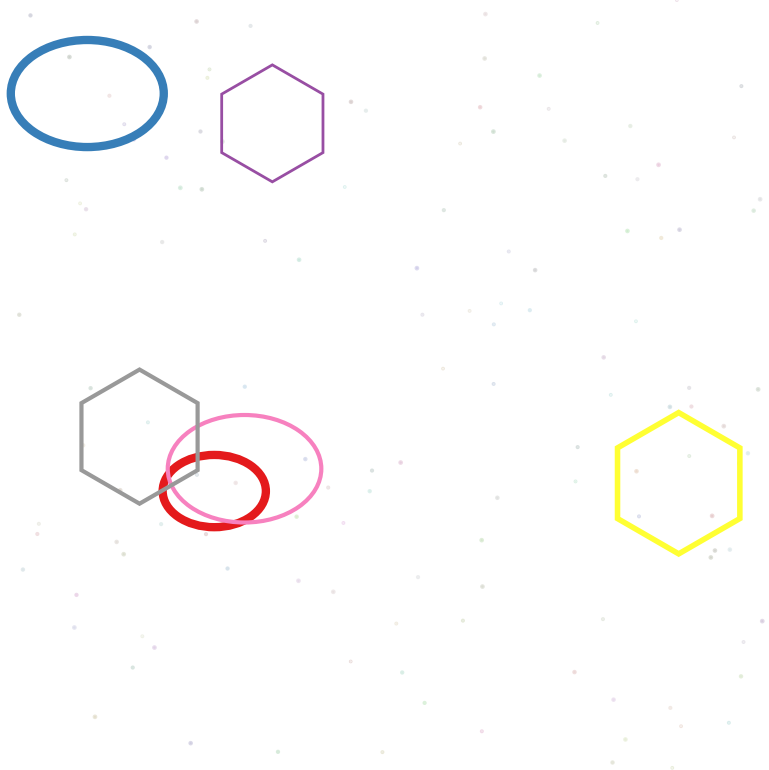[{"shape": "oval", "thickness": 3, "radius": 0.34, "center": [0.278, 0.362]}, {"shape": "oval", "thickness": 3, "radius": 0.5, "center": [0.113, 0.879]}, {"shape": "hexagon", "thickness": 1, "radius": 0.38, "center": [0.354, 0.84]}, {"shape": "hexagon", "thickness": 2, "radius": 0.46, "center": [0.881, 0.372]}, {"shape": "oval", "thickness": 1.5, "radius": 0.5, "center": [0.318, 0.391]}, {"shape": "hexagon", "thickness": 1.5, "radius": 0.44, "center": [0.181, 0.433]}]